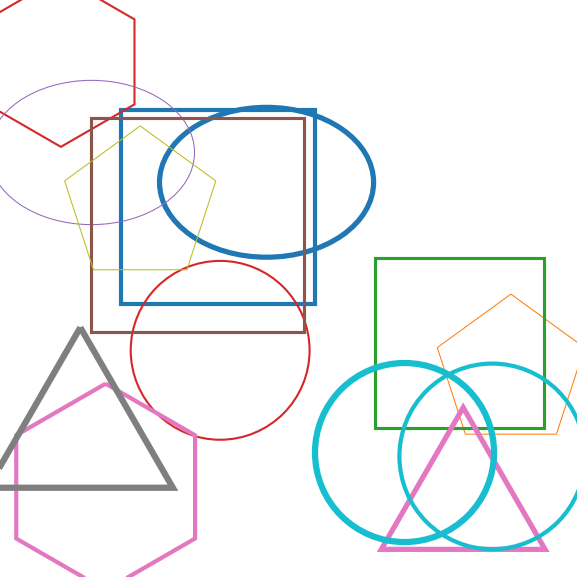[{"shape": "oval", "thickness": 2.5, "radius": 0.93, "center": [0.462, 0.683]}, {"shape": "square", "thickness": 2, "radius": 0.84, "center": [0.377, 0.64]}, {"shape": "pentagon", "thickness": 0.5, "radius": 0.67, "center": [0.885, 0.356]}, {"shape": "square", "thickness": 1.5, "radius": 0.73, "center": [0.796, 0.405]}, {"shape": "circle", "thickness": 1, "radius": 0.77, "center": [0.381, 0.393]}, {"shape": "hexagon", "thickness": 1, "radius": 0.74, "center": [0.105, 0.892]}, {"shape": "oval", "thickness": 0.5, "radius": 0.89, "center": [0.158, 0.735]}, {"shape": "square", "thickness": 1.5, "radius": 0.93, "center": [0.342, 0.609]}, {"shape": "triangle", "thickness": 2.5, "radius": 0.82, "center": [0.802, 0.13]}, {"shape": "hexagon", "thickness": 2, "radius": 0.89, "center": [0.183, 0.156]}, {"shape": "triangle", "thickness": 3, "radius": 0.93, "center": [0.139, 0.247]}, {"shape": "pentagon", "thickness": 0.5, "radius": 0.69, "center": [0.243, 0.643]}, {"shape": "circle", "thickness": 2, "radius": 0.8, "center": [0.852, 0.209]}, {"shape": "circle", "thickness": 3, "radius": 0.77, "center": [0.7, 0.216]}]